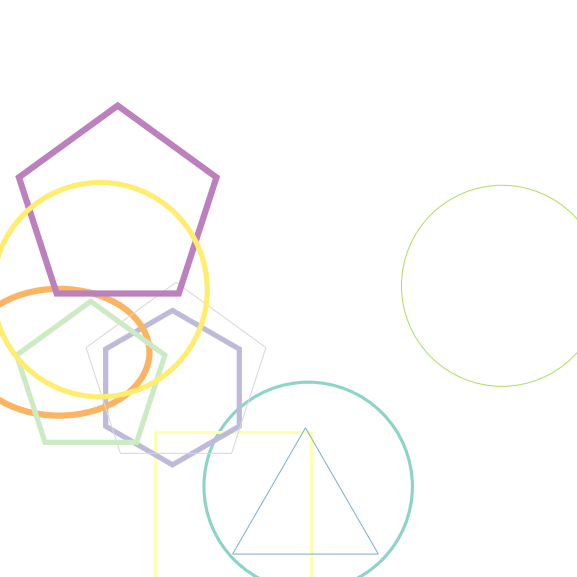[{"shape": "circle", "thickness": 1.5, "radius": 0.9, "center": [0.534, 0.157]}, {"shape": "square", "thickness": 1.5, "radius": 0.68, "center": [0.403, 0.115]}, {"shape": "hexagon", "thickness": 2.5, "radius": 0.67, "center": [0.299, 0.328]}, {"shape": "triangle", "thickness": 0.5, "radius": 0.73, "center": [0.529, 0.113]}, {"shape": "oval", "thickness": 3, "radius": 0.78, "center": [0.102, 0.389]}, {"shape": "circle", "thickness": 0.5, "radius": 0.87, "center": [0.869, 0.504]}, {"shape": "pentagon", "thickness": 0.5, "radius": 0.82, "center": [0.305, 0.347]}, {"shape": "pentagon", "thickness": 3, "radius": 0.9, "center": [0.204, 0.636]}, {"shape": "pentagon", "thickness": 2.5, "radius": 0.67, "center": [0.157, 0.342]}, {"shape": "circle", "thickness": 2.5, "radius": 0.93, "center": [0.173, 0.498]}]